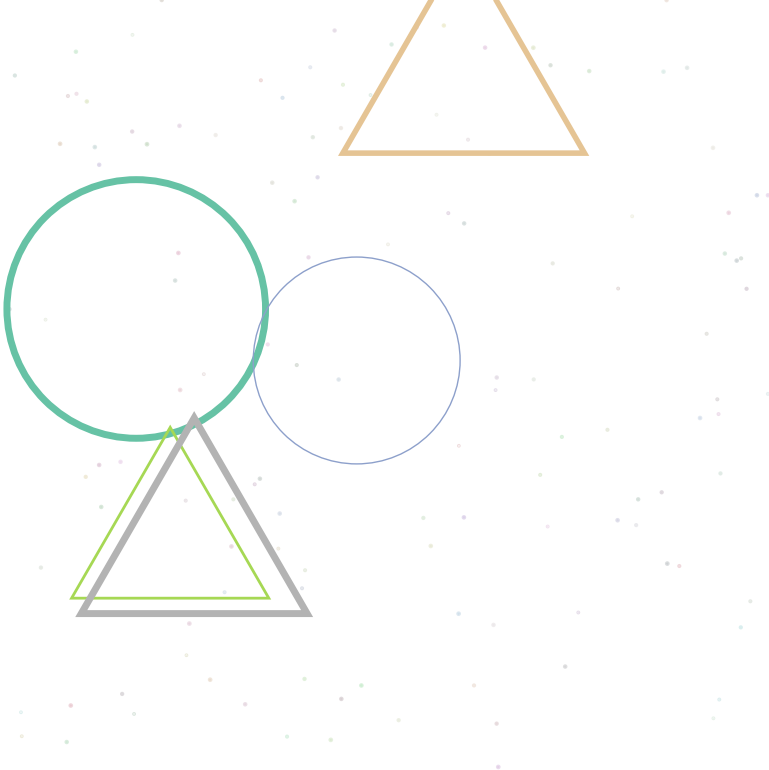[{"shape": "circle", "thickness": 2.5, "radius": 0.84, "center": [0.177, 0.599]}, {"shape": "circle", "thickness": 0.5, "radius": 0.67, "center": [0.463, 0.532]}, {"shape": "triangle", "thickness": 1, "radius": 0.74, "center": [0.221, 0.297]}, {"shape": "triangle", "thickness": 2, "radius": 0.91, "center": [0.602, 0.892]}, {"shape": "triangle", "thickness": 2.5, "radius": 0.85, "center": [0.252, 0.288]}]